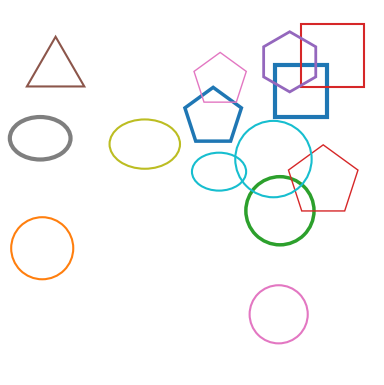[{"shape": "pentagon", "thickness": 2.5, "radius": 0.39, "center": [0.554, 0.696]}, {"shape": "square", "thickness": 3, "radius": 0.34, "center": [0.781, 0.765]}, {"shape": "circle", "thickness": 1.5, "radius": 0.4, "center": [0.11, 0.355]}, {"shape": "circle", "thickness": 2.5, "radius": 0.44, "center": [0.727, 0.453]}, {"shape": "pentagon", "thickness": 1, "radius": 0.47, "center": [0.84, 0.529]}, {"shape": "square", "thickness": 1.5, "radius": 0.41, "center": [0.864, 0.856]}, {"shape": "hexagon", "thickness": 2, "radius": 0.39, "center": [0.752, 0.839]}, {"shape": "triangle", "thickness": 1.5, "radius": 0.43, "center": [0.144, 0.818]}, {"shape": "pentagon", "thickness": 1, "radius": 0.36, "center": [0.572, 0.792]}, {"shape": "circle", "thickness": 1.5, "radius": 0.38, "center": [0.724, 0.184]}, {"shape": "oval", "thickness": 3, "radius": 0.39, "center": [0.104, 0.641]}, {"shape": "oval", "thickness": 1.5, "radius": 0.46, "center": [0.376, 0.626]}, {"shape": "oval", "thickness": 1.5, "radius": 0.35, "center": [0.569, 0.554]}, {"shape": "circle", "thickness": 1.5, "radius": 0.5, "center": [0.71, 0.587]}]